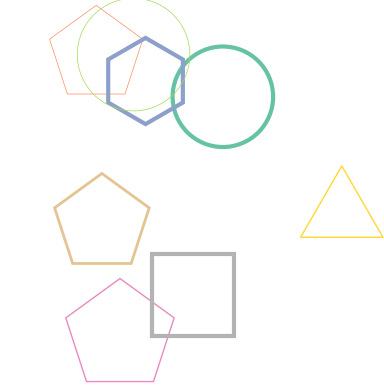[{"shape": "circle", "thickness": 3, "radius": 0.65, "center": [0.579, 0.749]}, {"shape": "pentagon", "thickness": 0.5, "radius": 0.64, "center": [0.25, 0.859]}, {"shape": "hexagon", "thickness": 3, "radius": 0.56, "center": [0.378, 0.79]}, {"shape": "pentagon", "thickness": 1, "radius": 0.74, "center": [0.312, 0.129]}, {"shape": "circle", "thickness": 0.5, "radius": 0.73, "center": [0.347, 0.858]}, {"shape": "triangle", "thickness": 1, "radius": 0.62, "center": [0.888, 0.445]}, {"shape": "pentagon", "thickness": 2, "radius": 0.65, "center": [0.265, 0.42]}, {"shape": "square", "thickness": 3, "radius": 0.53, "center": [0.502, 0.234]}]